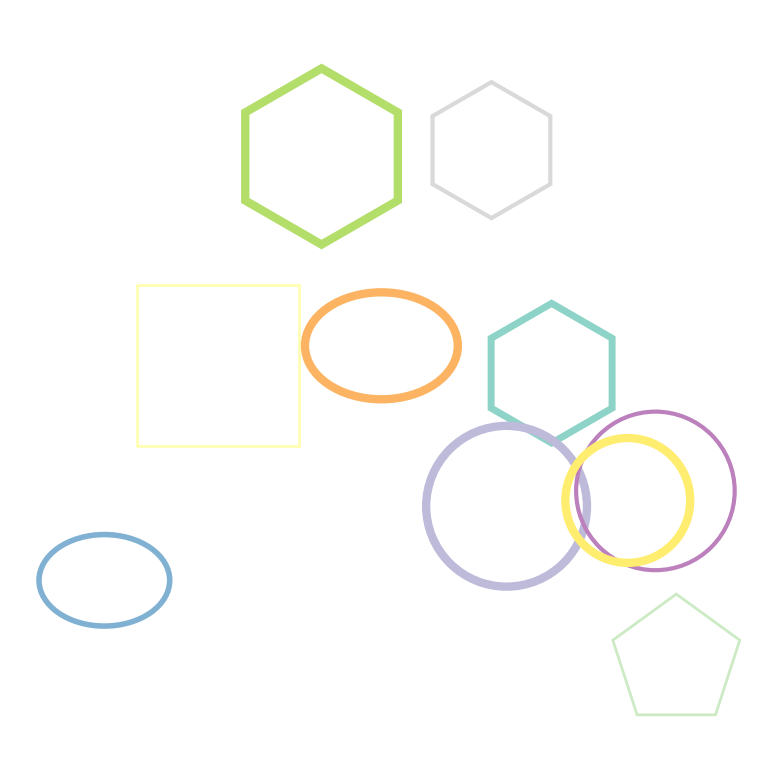[{"shape": "hexagon", "thickness": 2.5, "radius": 0.45, "center": [0.716, 0.515]}, {"shape": "square", "thickness": 1, "radius": 0.53, "center": [0.283, 0.525]}, {"shape": "circle", "thickness": 3, "radius": 0.52, "center": [0.658, 0.343]}, {"shape": "oval", "thickness": 2, "radius": 0.42, "center": [0.136, 0.246]}, {"shape": "oval", "thickness": 3, "radius": 0.5, "center": [0.495, 0.551]}, {"shape": "hexagon", "thickness": 3, "radius": 0.57, "center": [0.418, 0.797]}, {"shape": "hexagon", "thickness": 1.5, "radius": 0.44, "center": [0.638, 0.805]}, {"shape": "circle", "thickness": 1.5, "radius": 0.51, "center": [0.851, 0.362]}, {"shape": "pentagon", "thickness": 1, "radius": 0.43, "center": [0.878, 0.142]}, {"shape": "circle", "thickness": 3, "radius": 0.41, "center": [0.815, 0.35]}]